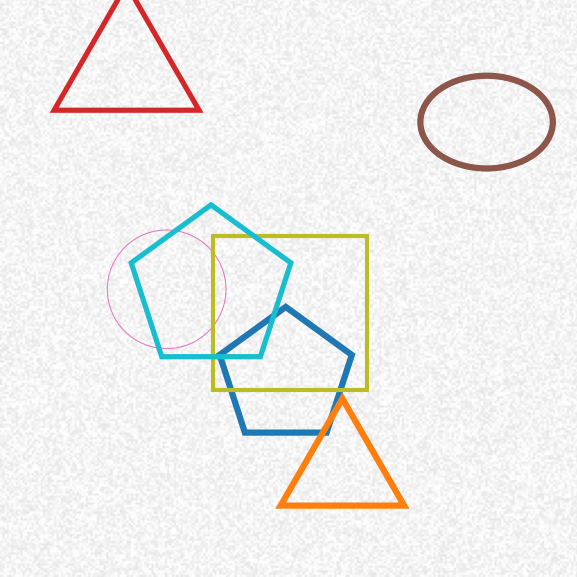[{"shape": "pentagon", "thickness": 3, "radius": 0.6, "center": [0.495, 0.347]}, {"shape": "triangle", "thickness": 3, "radius": 0.62, "center": [0.593, 0.185]}, {"shape": "triangle", "thickness": 2.5, "radius": 0.72, "center": [0.219, 0.881]}, {"shape": "oval", "thickness": 3, "radius": 0.57, "center": [0.843, 0.788]}, {"shape": "circle", "thickness": 0.5, "radius": 0.51, "center": [0.289, 0.498]}, {"shape": "square", "thickness": 2, "radius": 0.67, "center": [0.502, 0.457]}, {"shape": "pentagon", "thickness": 2.5, "radius": 0.73, "center": [0.365, 0.499]}]